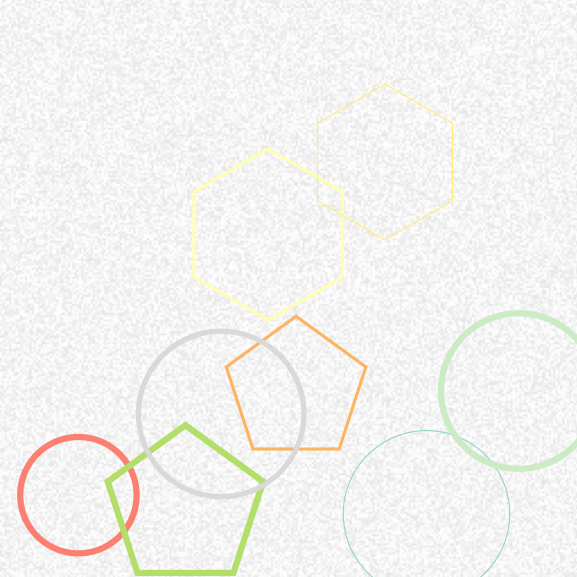[{"shape": "circle", "thickness": 0.5, "radius": 0.72, "center": [0.739, 0.109]}, {"shape": "hexagon", "thickness": 1.5, "radius": 0.74, "center": [0.464, 0.593]}, {"shape": "circle", "thickness": 3, "radius": 0.5, "center": [0.136, 0.142]}, {"shape": "pentagon", "thickness": 1.5, "radius": 0.64, "center": [0.513, 0.324]}, {"shape": "pentagon", "thickness": 3, "radius": 0.71, "center": [0.321, 0.121]}, {"shape": "circle", "thickness": 2.5, "radius": 0.72, "center": [0.383, 0.282]}, {"shape": "circle", "thickness": 3, "radius": 0.67, "center": [0.898, 0.322]}, {"shape": "hexagon", "thickness": 0.5, "radius": 0.67, "center": [0.667, 0.719]}]